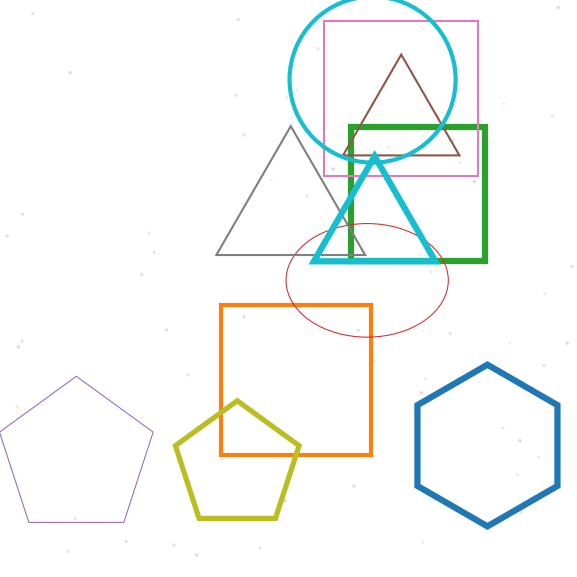[{"shape": "hexagon", "thickness": 3, "radius": 0.7, "center": [0.844, 0.228]}, {"shape": "square", "thickness": 2, "radius": 0.65, "center": [0.512, 0.341]}, {"shape": "square", "thickness": 3, "radius": 0.58, "center": [0.724, 0.664]}, {"shape": "oval", "thickness": 0.5, "radius": 0.7, "center": [0.636, 0.514]}, {"shape": "pentagon", "thickness": 0.5, "radius": 0.7, "center": [0.132, 0.208]}, {"shape": "triangle", "thickness": 1, "radius": 0.58, "center": [0.695, 0.788]}, {"shape": "square", "thickness": 1, "radius": 0.67, "center": [0.694, 0.829]}, {"shape": "triangle", "thickness": 1, "radius": 0.74, "center": [0.503, 0.632]}, {"shape": "pentagon", "thickness": 2.5, "radius": 0.56, "center": [0.411, 0.193]}, {"shape": "circle", "thickness": 2, "radius": 0.72, "center": [0.645, 0.861]}, {"shape": "triangle", "thickness": 3, "radius": 0.61, "center": [0.649, 0.607]}]